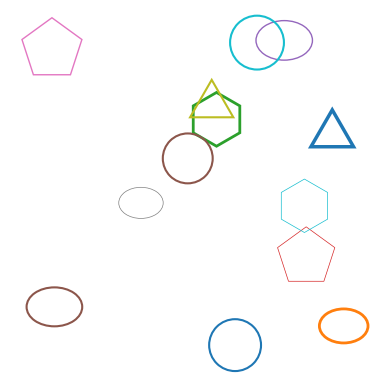[{"shape": "triangle", "thickness": 2.5, "radius": 0.32, "center": [0.863, 0.651]}, {"shape": "circle", "thickness": 1.5, "radius": 0.34, "center": [0.611, 0.104]}, {"shape": "oval", "thickness": 2, "radius": 0.32, "center": [0.893, 0.153]}, {"shape": "hexagon", "thickness": 2, "radius": 0.35, "center": [0.562, 0.69]}, {"shape": "pentagon", "thickness": 0.5, "radius": 0.39, "center": [0.795, 0.333]}, {"shape": "oval", "thickness": 1, "radius": 0.37, "center": [0.738, 0.895]}, {"shape": "oval", "thickness": 1.5, "radius": 0.36, "center": [0.141, 0.203]}, {"shape": "circle", "thickness": 1.5, "radius": 0.32, "center": [0.488, 0.589]}, {"shape": "pentagon", "thickness": 1, "radius": 0.41, "center": [0.135, 0.872]}, {"shape": "oval", "thickness": 0.5, "radius": 0.29, "center": [0.366, 0.473]}, {"shape": "triangle", "thickness": 1.5, "radius": 0.32, "center": [0.55, 0.728]}, {"shape": "hexagon", "thickness": 0.5, "radius": 0.35, "center": [0.791, 0.465]}, {"shape": "circle", "thickness": 1.5, "radius": 0.35, "center": [0.668, 0.889]}]